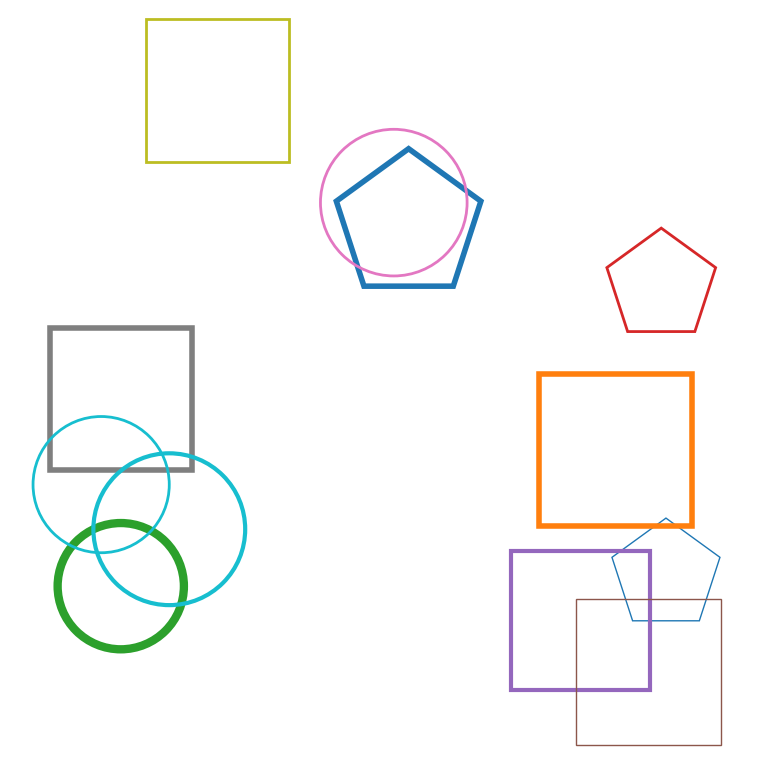[{"shape": "pentagon", "thickness": 2, "radius": 0.49, "center": [0.531, 0.708]}, {"shape": "pentagon", "thickness": 0.5, "radius": 0.37, "center": [0.865, 0.253]}, {"shape": "square", "thickness": 2, "radius": 0.49, "center": [0.8, 0.416]}, {"shape": "circle", "thickness": 3, "radius": 0.41, "center": [0.157, 0.239]}, {"shape": "pentagon", "thickness": 1, "radius": 0.37, "center": [0.859, 0.629]}, {"shape": "square", "thickness": 1.5, "radius": 0.45, "center": [0.754, 0.194]}, {"shape": "square", "thickness": 0.5, "radius": 0.47, "center": [0.842, 0.127]}, {"shape": "circle", "thickness": 1, "radius": 0.48, "center": [0.511, 0.737]}, {"shape": "square", "thickness": 2, "radius": 0.46, "center": [0.157, 0.482]}, {"shape": "square", "thickness": 1, "radius": 0.46, "center": [0.282, 0.882]}, {"shape": "circle", "thickness": 1.5, "radius": 0.49, "center": [0.22, 0.313]}, {"shape": "circle", "thickness": 1, "radius": 0.44, "center": [0.131, 0.371]}]